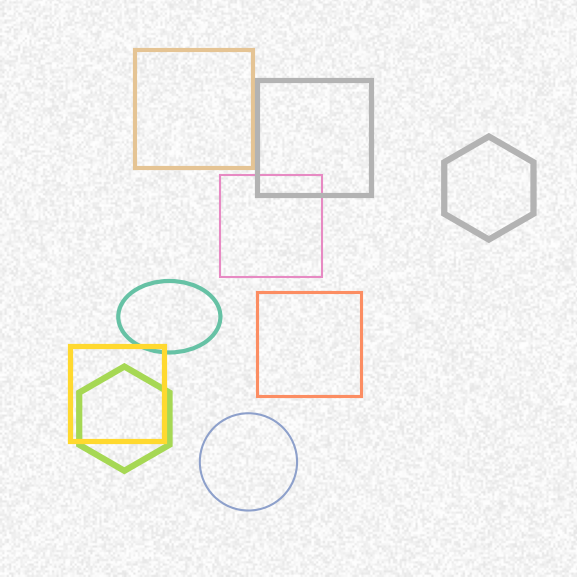[{"shape": "oval", "thickness": 2, "radius": 0.44, "center": [0.293, 0.451]}, {"shape": "square", "thickness": 1.5, "radius": 0.45, "center": [0.536, 0.404]}, {"shape": "circle", "thickness": 1, "radius": 0.42, "center": [0.43, 0.199]}, {"shape": "square", "thickness": 1, "radius": 0.44, "center": [0.47, 0.607]}, {"shape": "hexagon", "thickness": 3, "radius": 0.45, "center": [0.215, 0.274]}, {"shape": "square", "thickness": 2.5, "radius": 0.41, "center": [0.203, 0.318]}, {"shape": "square", "thickness": 2, "radius": 0.51, "center": [0.336, 0.81]}, {"shape": "square", "thickness": 2.5, "radius": 0.5, "center": [0.544, 0.762]}, {"shape": "hexagon", "thickness": 3, "radius": 0.45, "center": [0.847, 0.674]}]